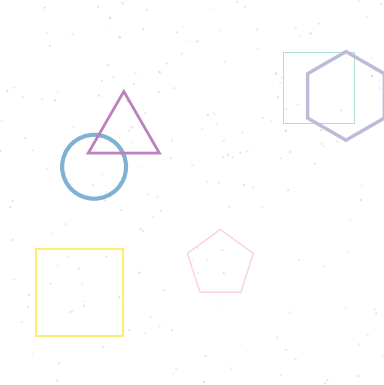[{"shape": "square", "thickness": 0.5, "radius": 0.46, "center": [0.827, 0.773]}, {"shape": "hexagon", "thickness": 2.5, "radius": 0.58, "center": [0.899, 0.751]}, {"shape": "circle", "thickness": 3, "radius": 0.41, "center": [0.244, 0.567]}, {"shape": "pentagon", "thickness": 1, "radius": 0.45, "center": [0.572, 0.314]}, {"shape": "triangle", "thickness": 2, "radius": 0.53, "center": [0.322, 0.656]}, {"shape": "square", "thickness": 1.5, "radius": 0.57, "center": [0.207, 0.241]}]